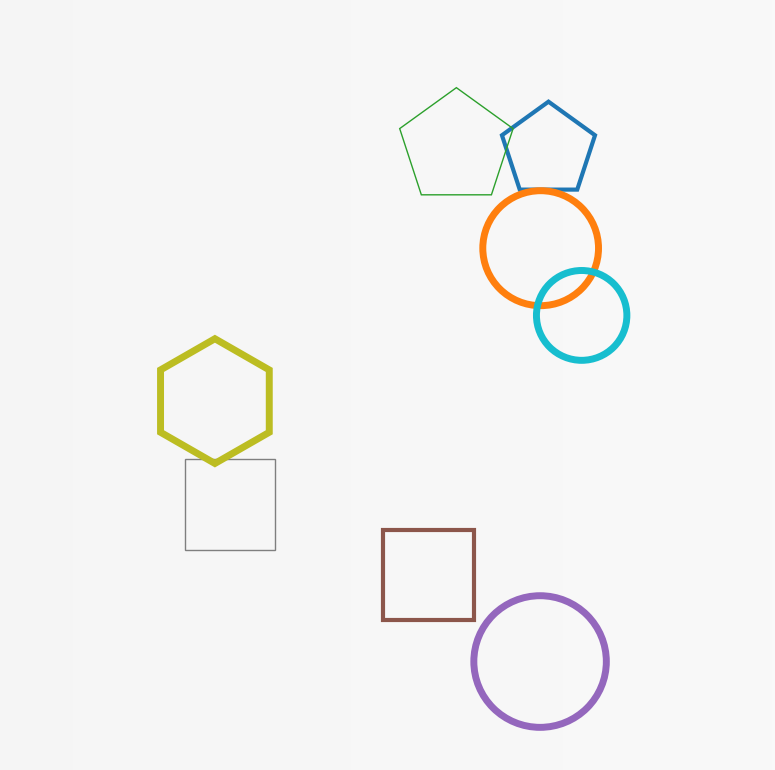[{"shape": "pentagon", "thickness": 1.5, "radius": 0.32, "center": [0.708, 0.805]}, {"shape": "circle", "thickness": 2.5, "radius": 0.37, "center": [0.698, 0.678]}, {"shape": "pentagon", "thickness": 0.5, "radius": 0.38, "center": [0.589, 0.809]}, {"shape": "circle", "thickness": 2.5, "radius": 0.43, "center": [0.697, 0.141]}, {"shape": "square", "thickness": 1.5, "radius": 0.29, "center": [0.553, 0.253]}, {"shape": "square", "thickness": 0.5, "radius": 0.29, "center": [0.297, 0.345]}, {"shape": "hexagon", "thickness": 2.5, "radius": 0.4, "center": [0.277, 0.479]}, {"shape": "circle", "thickness": 2.5, "radius": 0.29, "center": [0.751, 0.59]}]